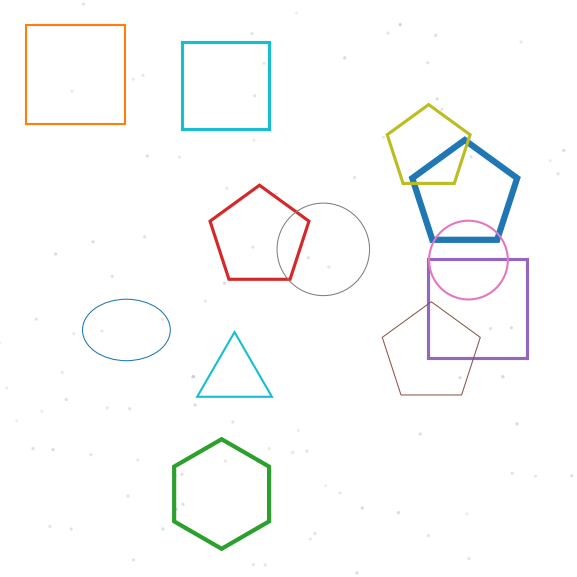[{"shape": "pentagon", "thickness": 3, "radius": 0.48, "center": [0.805, 0.661]}, {"shape": "oval", "thickness": 0.5, "radius": 0.38, "center": [0.219, 0.428]}, {"shape": "square", "thickness": 1, "radius": 0.43, "center": [0.131, 0.87]}, {"shape": "hexagon", "thickness": 2, "radius": 0.47, "center": [0.384, 0.144]}, {"shape": "pentagon", "thickness": 1.5, "radius": 0.45, "center": [0.449, 0.588]}, {"shape": "square", "thickness": 1.5, "radius": 0.43, "center": [0.827, 0.465]}, {"shape": "pentagon", "thickness": 0.5, "radius": 0.45, "center": [0.747, 0.387]}, {"shape": "circle", "thickness": 1, "radius": 0.34, "center": [0.811, 0.549]}, {"shape": "circle", "thickness": 0.5, "radius": 0.4, "center": [0.56, 0.567]}, {"shape": "pentagon", "thickness": 1.5, "radius": 0.38, "center": [0.742, 0.743]}, {"shape": "triangle", "thickness": 1, "radius": 0.37, "center": [0.406, 0.349]}, {"shape": "square", "thickness": 1.5, "radius": 0.38, "center": [0.391, 0.851]}]